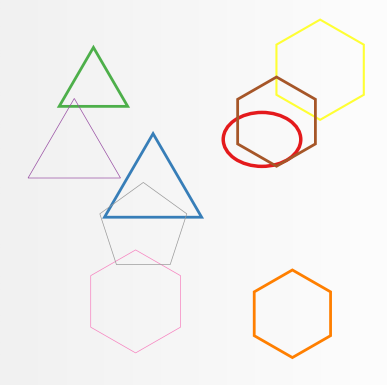[{"shape": "oval", "thickness": 2.5, "radius": 0.5, "center": [0.676, 0.638]}, {"shape": "triangle", "thickness": 2, "radius": 0.72, "center": [0.395, 0.508]}, {"shape": "triangle", "thickness": 2, "radius": 0.51, "center": [0.241, 0.775]}, {"shape": "triangle", "thickness": 0.5, "radius": 0.69, "center": [0.192, 0.607]}, {"shape": "hexagon", "thickness": 2, "radius": 0.57, "center": [0.755, 0.185]}, {"shape": "hexagon", "thickness": 1.5, "radius": 0.65, "center": [0.826, 0.819]}, {"shape": "hexagon", "thickness": 2, "radius": 0.58, "center": [0.714, 0.684]}, {"shape": "hexagon", "thickness": 0.5, "radius": 0.67, "center": [0.35, 0.217]}, {"shape": "pentagon", "thickness": 0.5, "radius": 0.59, "center": [0.37, 0.408]}]